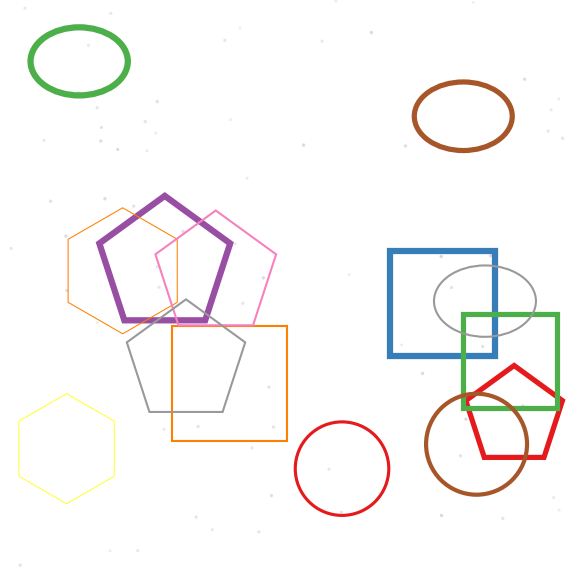[{"shape": "circle", "thickness": 1.5, "radius": 0.4, "center": [0.592, 0.188]}, {"shape": "pentagon", "thickness": 2.5, "radius": 0.44, "center": [0.89, 0.278]}, {"shape": "square", "thickness": 3, "radius": 0.45, "center": [0.767, 0.474]}, {"shape": "square", "thickness": 2.5, "radius": 0.41, "center": [0.883, 0.374]}, {"shape": "oval", "thickness": 3, "radius": 0.42, "center": [0.137, 0.893]}, {"shape": "pentagon", "thickness": 3, "radius": 0.6, "center": [0.285, 0.541]}, {"shape": "square", "thickness": 1, "radius": 0.5, "center": [0.397, 0.335]}, {"shape": "hexagon", "thickness": 0.5, "radius": 0.55, "center": [0.212, 0.53]}, {"shape": "hexagon", "thickness": 0.5, "radius": 0.48, "center": [0.115, 0.222]}, {"shape": "oval", "thickness": 2.5, "radius": 0.42, "center": [0.802, 0.798]}, {"shape": "circle", "thickness": 2, "radius": 0.44, "center": [0.825, 0.23]}, {"shape": "pentagon", "thickness": 1, "radius": 0.55, "center": [0.374, 0.525]}, {"shape": "pentagon", "thickness": 1, "radius": 0.54, "center": [0.322, 0.373]}, {"shape": "oval", "thickness": 1, "radius": 0.44, "center": [0.84, 0.478]}]